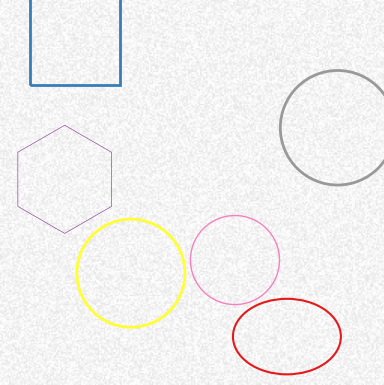[{"shape": "oval", "thickness": 1.5, "radius": 0.7, "center": [0.745, 0.126]}, {"shape": "square", "thickness": 2, "radius": 0.59, "center": [0.195, 0.897]}, {"shape": "hexagon", "thickness": 0.5, "radius": 0.7, "center": [0.168, 0.534]}, {"shape": "circle", "thickness": 2, "radius": 0.7, "center": [0.34, 0.29]}, {"shape": "circle", "thickness": 1, "radius": 0.58, "center": [0.61, 0.325]}, {"shape": "circle", "thickness": 2, "radius": 0.74, "center": [0.877, 0.668]}]